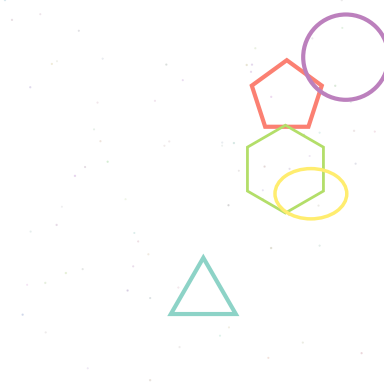[{"shape": "triangle", "thickness": 3, "radius": 0.49, "center": [0.528, 0.233]}, {"shape": "pentagon", "thickness": 3, "radius": 0.48, "center": [0.745, 0.748]}, {"shape": "hexagon", "thickness": 2, "radius": 0.57, "center": [0.741, 0.561]}, {"shape": "circle", "thickness": 3, "radius": 0.55, "center": [0.898, 0.852]}, {"shape": "oval", "thickness": 2.5, "radius": 0.47, "center": [0.807, 0.497]}]